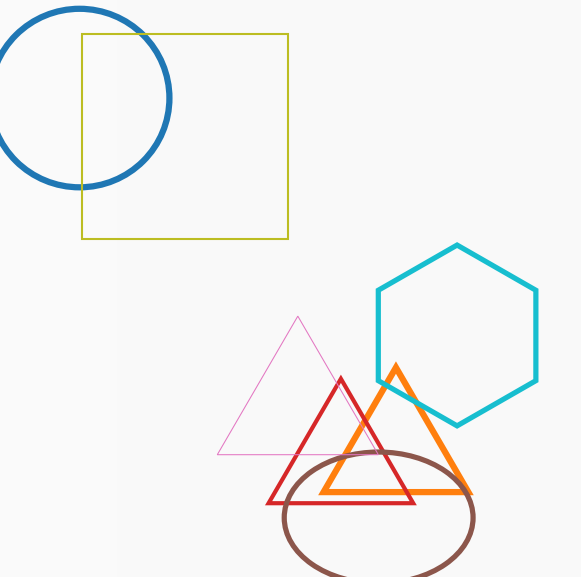[{"shape": "circle", "thickness": 3, "radius": 0.77, "center": [0.137, 0.829]}, {"shape": "triangle", "thickness": 3, "radius": 0.72, "center": [0.681, 0.219]}, {"shape": "triangle", "thickness": 2, "radius": 0.72, "center": [0.586, 0.2]}, {"shape": "oval", "thickness": 2.5, "radius": 0.81, "center": [0.651, 0.103]}, {"shape": "triangle", "thickness": 0.5, "radius": 0.8, "center": [0.512, 0.292]}, {"shape": "square", "thickness": 1, "radius": 0.89, "center": [0.318, 0.762]}, {"shape": "hexagon", "thickness": 2.5, "radius": 0.78, "center": [0.786, 0.418]}]